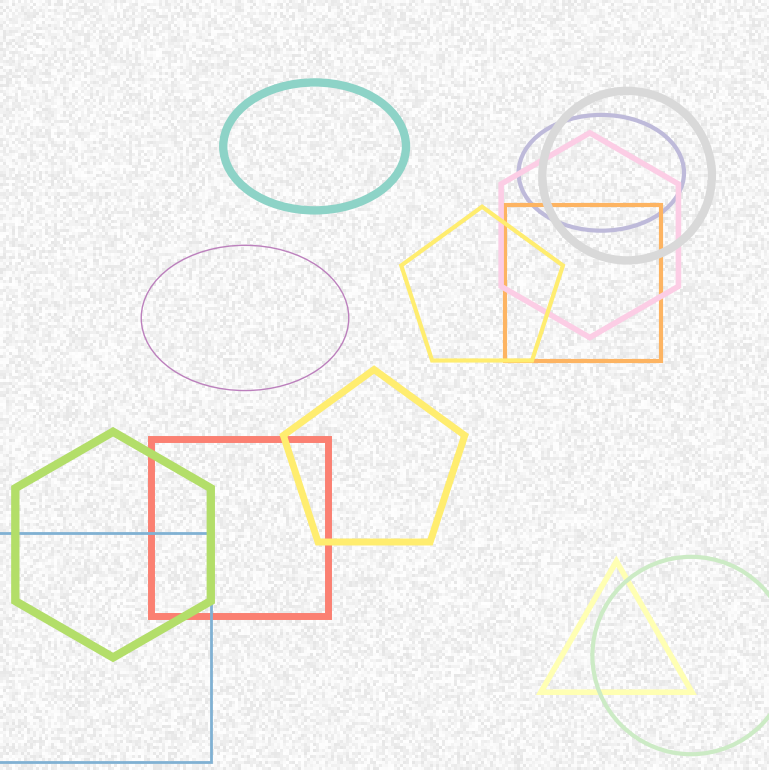[{"shape": "oval", "thickness": 3, "radius": 0.59, "center": [0.409, 0.81]}, {"shape": "triangle", "thickness": 2, "radius": 0.57, "center": [0.801, 0.158]}, {"shape": "oval", "thickness": 1.5, "radius": 0.54, "center": [0.781, 0.776]}, {"shape": "square", "thickness": 2.5, "radius": 0.58, "center": [0.311, 0.315]}, {"shape": "square", "thickness": 1, "radius": 0.74, "center": [0.125, 0.159]}, {"shape": "square", "thickness": 1.5, "radius": 0.51, "center": [0.757, 0.633]}, {"shape": "hexagon", "thickness": 3, "radius": 0.73, "center": [0.147, 0.293]}, {"shape": "hexagon", "thickness": 2, "radius": 0.66, "center": [0.766, 0.695]}, {"shape": "circle", "thickness": 3, "radius": 0.55, "center": [0.814, 0.772]}, {"shape": "oval", "thickness": 0.5, "radius": 0.67, "center": [0.318, 0.587]}, {"shape": "circle", "thickness": 1.5, "radius": 0.64, "center": [0.898, 0.149]}, {"shape": "pentagon", "thickness": 1.5, "radius": 0.55, "center": [0.626, 0.621]}, {"shape": "pentagon", "thickness": 2.5, "radius": 0.62, "center": [0.486, 0.396]}]